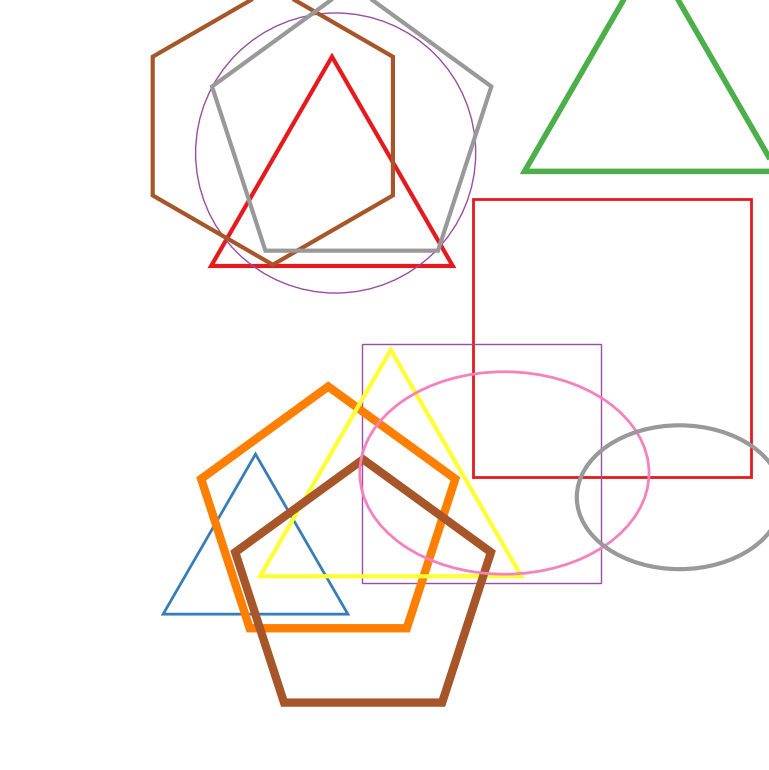[{"shape": "square", "thickness": 1, "radius": 0.9, "center": [0.795, 0.561]}, {"shape": "triangle", "thickness": 1.5, "radius": 0.91, "center": [0.431, 0.745]}, {"shape": "triangle", "thickness": 1, "radius": 0.69, "center": [0.332, 0.272]}, {"shape": "triangle", "thickness": 2, "radius": 0.95, "center": [0.845, 0.872]}, {"shape": "circle", "thickness": 0.5, "radius": 0.91, "center": [0.436, 0.801]}, {"shape": "square", "thickness": 0.5, "radius": 0.77, "center": [0.625, 0.398]}, {"shape": "pentagon", "thickness": 3, "radius": 0.87, "center": [0.426, 0.324]}, {"shape": "triangle", "thickness": 1.5, "radius": 0.98, "center": [0.507, 0.35]}, {"shape": "hexagon", "thickness": 1.5, "radius": 0.9, "center": [0.354, 0.836]}, {"shape": "pentagon", "thickness": 3, "radius": 0.87, "center": [0.472, 0.229]}, {"shape": "oval", "thickness": 1, "radius": 0.94, "center": [0.655, 0.386]}, {"shape": "pentagon", "thickness": 1.5, "radius": 0.95, "center": [0.457, 0.829]}, {"shape": "oval", "thickness": 1.5, "radius": 0.67, "center": [0.883, 0.354]}]